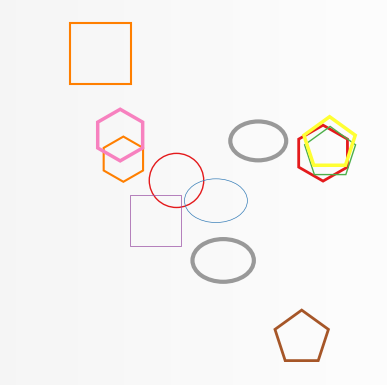[{"shape": "circle", "thickness": 1, "radius": 0.35, "center": [0.455, 0.531]}, {"shape": "hexagon", "thickness": 2, "radius": 0.36, "center": [0.834, 0.602]}, {"shape": "oval", "thickness": 0.5, "radius": 0.41, "center": [0.557, 0.479]}, {"shape": "pentagon", "thickness": 1, "radius": 0.35, "center": [0.852, 0.602]}, {"shape": "square", "thickness": 0.5, "radius": 0.33, "center": [0.402, 0.428]}, {"shape": "hexagon", "thickness": 1.5, "radius": 0.29, "center": [0.318, 0.587]}, {"shape": "square", "thickness": 1.5, "radius": 0.39, "center": [0.26, 0.86]}, {"shape": "pentagon", "thickness": 2.5, "radius": 0.35, "center": [0.851, 0.627]}, {"shape": "pentagon", "thickness": 2, "radius": 0.36, "center": [0.779, 0.122]}, {"shape": "hexagon", "thickness": 2.5, "radius": 0.33, "center": [0.31, 0.649]}, {"shape": "oval", "thickness": 3, "radius": 0.4, "center": [0.576, 0.324]}, {"shape": "oval", "thickness": 3, "radius": 0.36, "center": [0.666, 0.634]}]